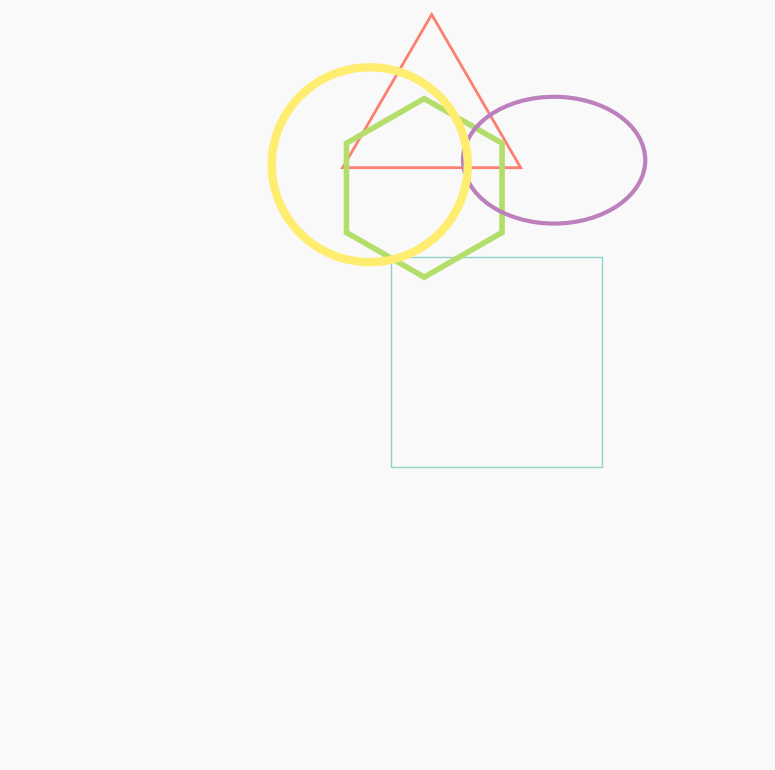[{"shape": "square", "thickness": 0.5, "radius": 0.68, "center": [0.641, 0.53]}, {"shape": "triangle", "thickness": 1, "radius": 0.66, "center": [0.557, 0.849]}, {"shape": "hexagon", "thickness": 2, "radius": 0.58, "center": [0.547, 0.756]}, {"shape": "oval", "thickness": 1.5, "radius": 0.59, "center": [0.715, 0.792]}, {"shape": "circle", "thickness": 3, "radius": 0.63, "center": [0.477, 0.786]}]